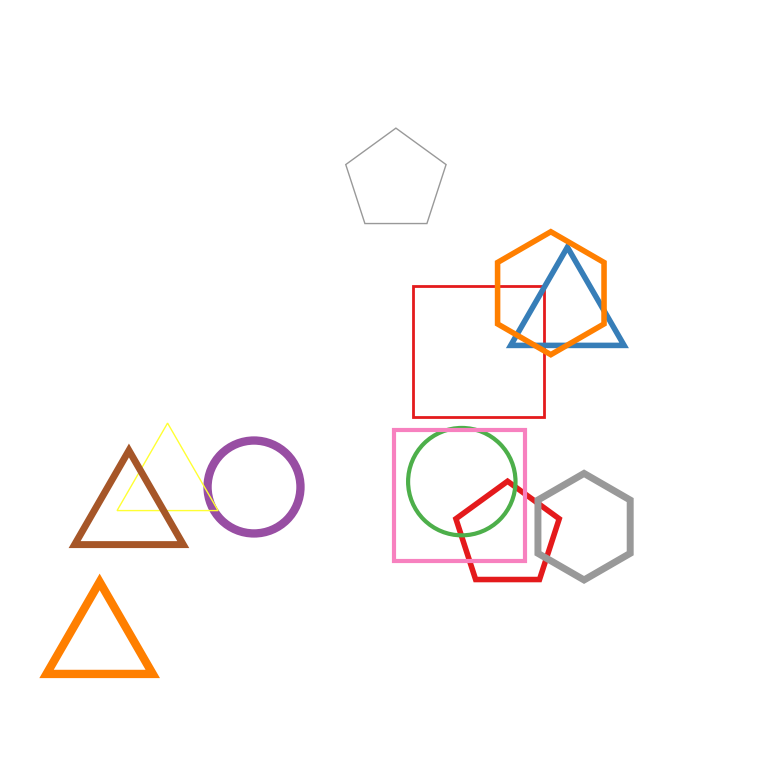[{"shape": "pentagon", "thickness": 2, "radius": 0.35, "center": [0.659, 0.304]}, {"shape": "square", "thickness": 1, "radius": 0.42, "center": [0.621, 0.543]}, {"shape": "triangle", "thickness": 2, "radius": 0.43, "center": [0.737, 0.594]}, {"shape": "circle", "thickness": 1.5, "radius": 0.35, "center": [0.6, 0.374]}, {"shape": "circle", "thickness": 3, "radius": 0.3, "center": [0.33, 0.368]}, {"shape": "triangle", "thickness": 3, "radius": 0.4, "center": [0.129, 0.165]}, {"shape": "hexagon", "thickness": 2, "radius": 0.4, "center": [0.715, 0.619]}, {"shape": "triangle", "thickness": 0.5, "radius": 0.38, "center": [0.218, 0.375]}, {"shape": "triangle", "thickness": 2.5, "radius": 0.41, "center": [0.167, 0.333]}, {"shape": "square", "thickness": 1.5, "radius": 0.43, "center": [0.597, 0.357]}, {"shape": "hexagon", "thickness": 2.5, "radius": 0.35, "center": [0.759, 0.316]}, {"shape": "pentagon", "thickness": 0.5, "radius": 0.34, "center": [0.514, 0.765]}]